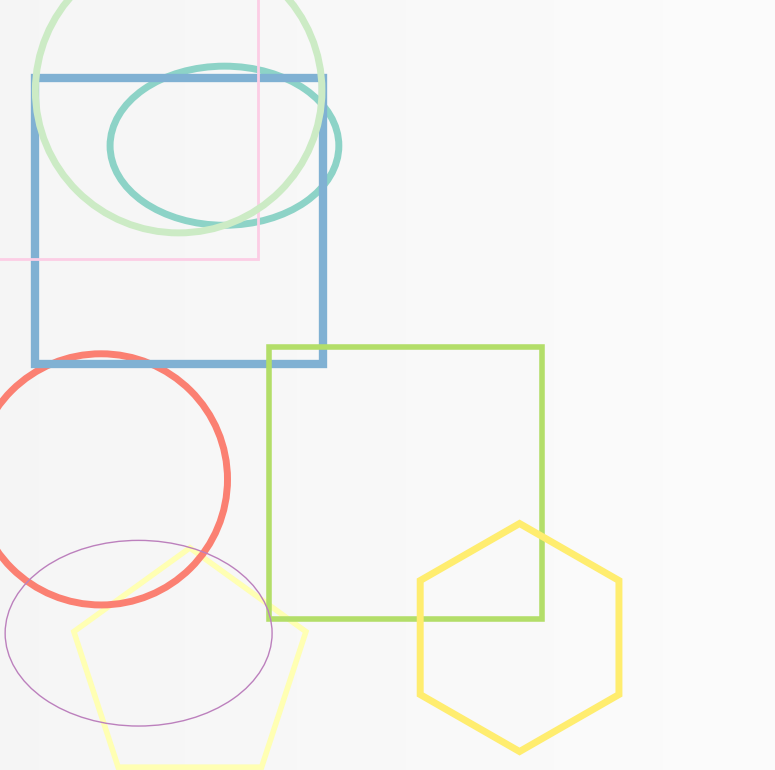[{"shape": "oval", "thickness": 2.5, "radius": 0.74, "center": [0.29, 0.811]}, {"shape": "pentagon", "thickness": 2, "radius": 0.79, "center": [0.245, 0.131]}, {"shape": "circle", "thickness": 2.5, "radius": 0.82, "center": [0.13, 0.377]}, {"shape": "square", "thickness": 3, "radius": 0.93, "center": [0.231, 0.712]}, {"shape": "square", "thickness": 2, "radius": 0.88, "center": [0.523, 0.373]}, {"shape": "square", "thickness": 1, "radius": 0.91, "center": [0.15, 0.847]}, {"shape": "oval", "thickness": 0.5, "radius": 0.86, "center": [0.179, 0.178]}, {"shape": "circle", "thickness": 2.5, "radius": 0.92, "center": [0.231, 0.882]}, {"shape": "hexagon", "thickness": 2.5, "radius": 0.74, "center": [0.67, 0.172]}]